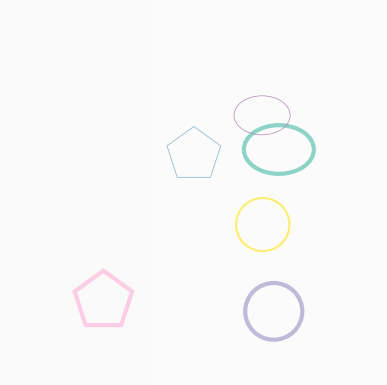[{"shape": "oval", "thickness": 3, "radius": 0.45, "center": [0.72, 0.612]}, {"shape": "circle", "thickness": 3, "radius": 0.37, "center": [0.706, 0.191]}, {"shape": "pentagon", "thickness": 0.5, "radius": 0.36, "center": [0.5, 0.599]}, {"shape": "pentagon", "thickness": 3, "radius": 0.39, "center": [0.267, 0.219]}, {"shape": "oval", "thickness": 0.5, "radius": 0.36, "center": [0.676, 0.7]}, {"shape": "circle", "thickness": 1.5, "radius": 0.34, "center": [0.678, 0.417]}]